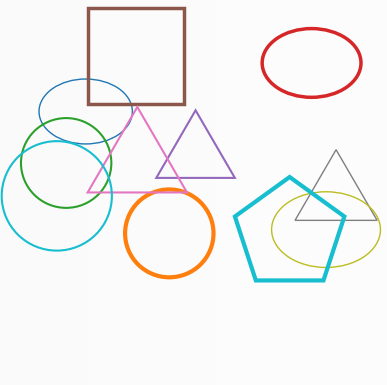[{"shape": "oval", "thickness": 1, "radius": 0.6, "center": [0.221, 0.71]}, {"shape": "circle", "thickness": 3, "radius": 0.57, "center": [0.437, 0.394]}, {"shape": "circle", "thickness": 1.5, "radius": 0.58, "center": [0.171, 0.577]}, {"shape": "oval", "thickness": 2.5, "radius": 0.64, "center": [0.804, 0.837]}, {"shape": "triangle", "thickness": 1.5, "radius": 0.59, "center": [0.505, 0.596]}, {"shape": "square", "thickness": 2.5, "radius": 0.62, "center": [0.351, 0.855]}, {"shape": "triangle", "thickness": 1.5, "radius": 0.74, "center": [0.354, 0.574]}, {"shape": "triangle", "thickness": 1, "radius": 0.61, "center": [0.867, 0.489]}, {"shape": "oval", "thickness": 1, "radius": 0.7, "center": [0.841, 0.404]}, {"shape": "pentagon", "thickness": 3, "radius": 0.74, "center": [0.747, 0.392]}, {"shape": "circle", "thickness": 1.5, "radius": 0.71, "center": [0.147, 0.491]}]